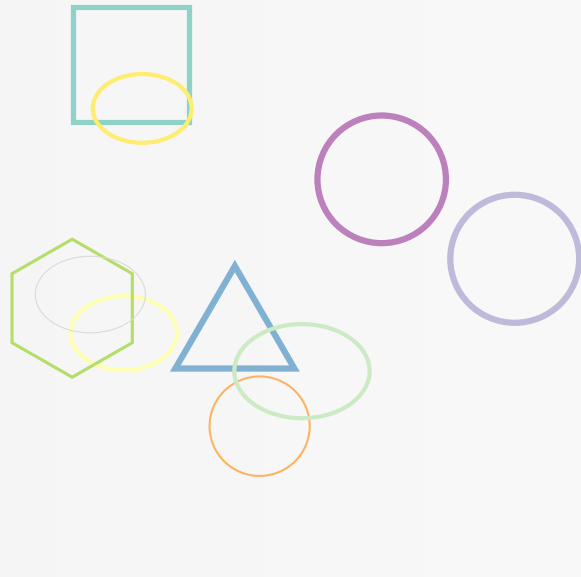[{"shape": "square", "thickness": 2.5, "radius": 0.5, "center": [0.226, 0.887]}, {"shape": "oval", "thickness": 2, "radius": 0.46, "center": [0.213, 0.422]}, {"shape": "circle", "thickness": 3, "radius": 0.55, "center": [0.886, 0.551]}, {"shape": "triangle", "thickness": 3, "radius": 0.59, "center": [0.404, 0.42]}, {"shape": "circle", "thickness": 1, "radius": 0.43, "center": [0.447, 0.261]}, {"shape": "hexagon", "thickness": 1.5, "radius": 0.6, "center": [0.124, 0.465]}, {"shape": "oval", "thickness": 0.5, "radius": 0.47, "center": [0.155, 0.489]}, {"shape": "circle", "thickness": 3, "radius": 0.55, "center": [0.657, 0.689]}, {"shape": "oval", "thickness": 2, "radius": 0.58, "center": [0.52, 0.356]}, {"shape": "oval", "thickness": 2, "radius": 0.43, "center": [0.245, 0.811]}]